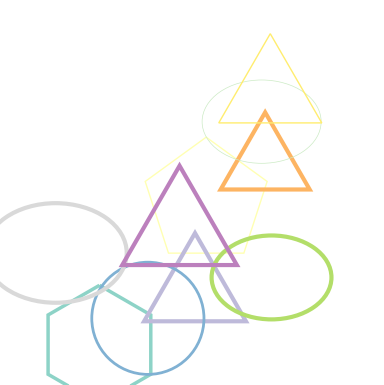[{"shape": "hexagon", "thickness": 2.5, "radius": 0.77, "center": [0.258, 0.105]}, {"shape": "pentagon", "thickness": 1, "radius": 0.83, "center": [0.536, 0.477]}, {"shape": "triangle", "thickness": 3, "radius": 0.76, "center": [0.507, 0.242]}, {"shape": "circle", "thickness": 2, "radius": 0.73, "center": [0.384, 0.173]}, {"shape": "triangle", "thickness": 3, "radius": 0.67, "center": [0.689, 0.575]}, {"shape": "oval", "thickness": 3, "radius": 0.78, "center": [0.705, 0.279]}, {"shape": "oval", "thickness": 3, "radius": 0.92, "center": [0.144, 0.343]}, {"shape": "triangle", "thickness": 3, "radius": 0.86, "center": [0.466, 0.398]}, {"shape": "oval", "thickness": 0.5, "radius": 0.77, "center": [0.68, 0.684]}, {"shape": "triangle", "thickness": 1, "radius": 0.77, "center": [0.702, 0.758]}]